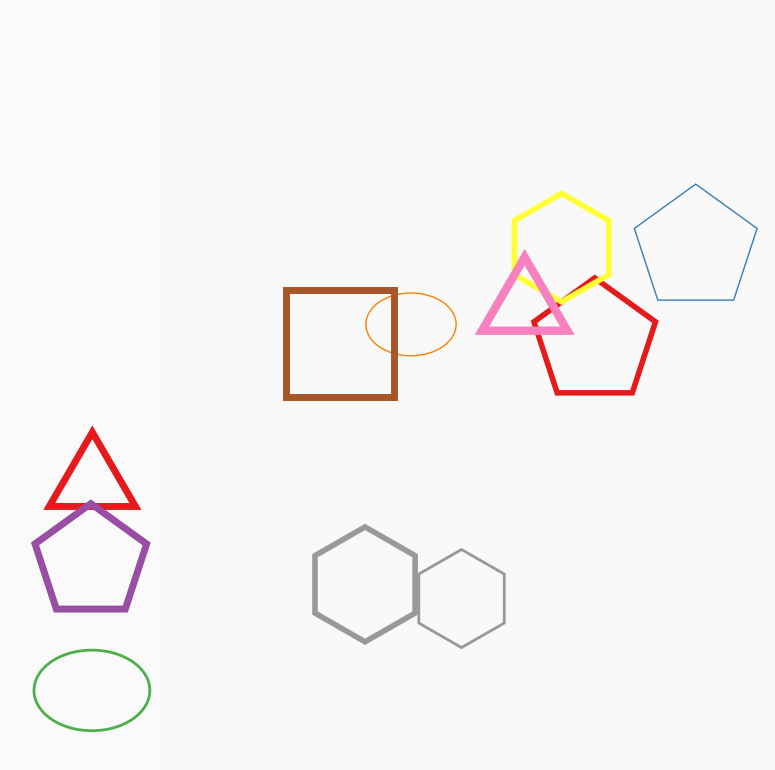[{"shape": "triangle", "thickness": 2.5, "radius": 0.32, "center": [0.119, 0.374]}, {"shape": "pentagon", "thickness": 2, "radius": 0.41, "center": [0.767, 0.557]}, {"shape": "pentagon", "thickness": 0.5, "radius": 0.42, "center": [0.898, 0.678]}, {"shape": "oval", "thickness": 1, "radius": 0.37, "center": [0.119, 0.103]}, {"shape": "pentagon", "thickness": 2.5, "radius": 0.38, "center": [0.117, 0.27]}, {"shape": "oval", "thickness": 0.5, "radius": 0.29, "center": [0.53, 0.579]}, {"shape": "hexagon", "thickness": 2, "radius": 0.35, "center": [0.725, 0.678]}, {"shape": "square", "thickness": 2.5, "radius": 0.35, "center": [0.439, 0.554]}, {"shape": "triangle", "thickness": 3, "radius": 0.32, "center": [0.677, 0.602]}, {"shape": "hexagon", "thickness": 1, "radius": 0.32, "center": [0.596, 0.223]}, {"shape": "hexagon", "thickness": 2, "radius": 0.37, "center": [0.471, 0.241]}]